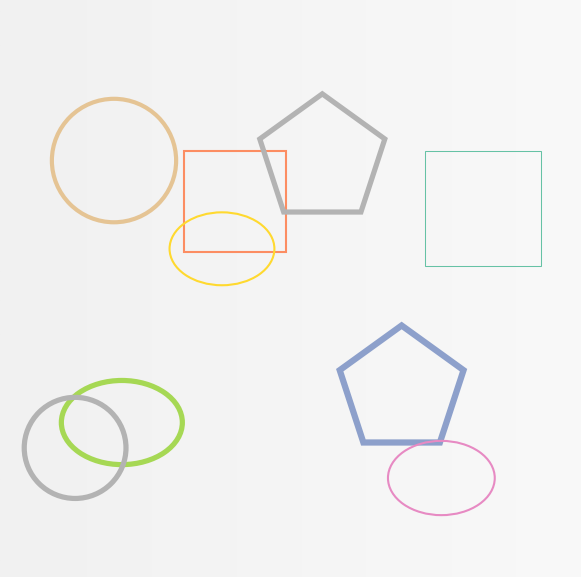[{"shape": "square", "thickness": 0.5, "radius": 0.5, "center": [0.831, 0.638]}, {"shape": "square", "thickness": 1, "radius": 0.44, "center": [0.404, 0.65]}, {"shape": "pentagon", "thickness": 3, "radius": 0.56, "center": [0.691, 0.324]}, {"shape": "oval", "thickness": 1, "radius": 0.46, "center": [0.759, 0.171]}, {"shape": "oval", "thickness": 2.5, "radius": 0.52, "center": [0.21, 0.267]}, {"shape": "oval", "thickness": 1, "radius": 0.45, "center": [0.382, 0.568]}, {"shape": "circle", "thickness": 2, "radius": 0.53, "center": [0.196, 0.721]}, {"shape": "pentagon", "thickness": 2.5, "radius": 0.57, "center": [0.554, 0.724]}, {"shape": "circle", "thickness": 2.5, "radius": 0.44, "center": [0.129, 0.224]}]